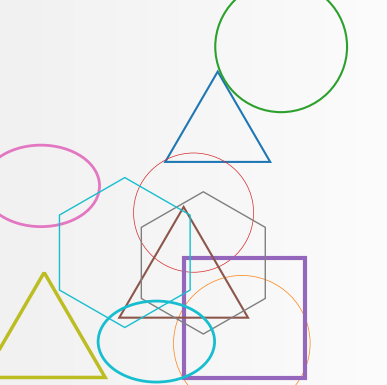[{"shape": "triangle", "thickness": 1.5, "radius": 0.78, "center": [0.562, 0.658]}, {"shape": "circle", "thickness": 0.5, "radius": 0.88, "center": [0.624, 0.108]}, {"shape": "circle", "thickness": 1.5, "radius": 0.85, "center": [0.726, 0.879]}, {"shape": "circle", "thickness": 0.5, "radius": 0.77, "center": [0.5, 0.448]}, {"shape": "square", "thickness": 3, "radius": 0.78, "center": [0.63, 0.174]}, {"shape": "triangle", "thickness": 1.5, "radius": 0.96, "center": [0.474, 0.271]}, {"shape": "oval", "thickness": 2, "radius": 0.76, "center": [0.106, 0.517]}, {"shape": "hexagon", "thickness": 1, "radius": 0.92, "center": [0.525, 0.317]}, {"shape": "triangle", "thickness": 2.5, "radius": 0.91, "center": [0.114, 0.11]}, {"shape": "oval", "thickness": 2, "radius": 0.75, "center": [0.403, 0.113]}, {"shape": "hexagon", "thickness": 1, "radius": 0.97, "center": [0.322, 0.344]}]